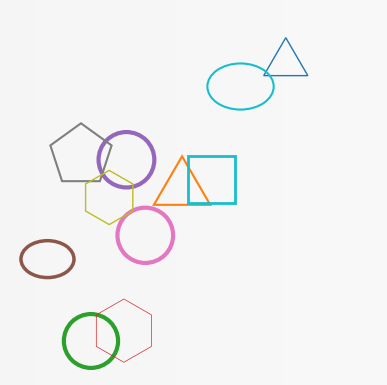[{"shape": "triangle", "thickness": 1, "radius": 0.33, "center": [0.737, 0.836]}, {"shape": "triangle", "thickness": 1.5, "radius": 0.42, "center": [0.47, 0.51]}, {"shape": "circle", "thickness": 3, "radius": 0.35, "center": [0.235, 0.114]}, {"shape": "hexagon", "thickness": 0.5, "radius": 0.41, "center": [0.32, 0.141]}, {"shape": "circle", "thickness": 3, "radius": 0.36, "center": [0.326, 0.585]}, {"shape": "oval", "thickness": 2.5, "radius": 0.34, "center": [0.122, 0.327]}, {"shape": "circle", "thickness": 3, "radius": 0.36, "center": [0.375, 0.389]}, {"shape": "pentagon", "thickness": 1.5, "radius": 0.42, "center": [0.209, 0.597]}, {"shape": "hexagon", "thickness": 1, "radius": 0.35, "center": [0.282, 0.487]}, {"shape": "oval", "thickness": 1.5, "radius": 0.43, "center": [0.621, 0.775]}, {"shape": "square", "thickness": 2, "radius": 0.31, "center": [0.546, 0.534]}]